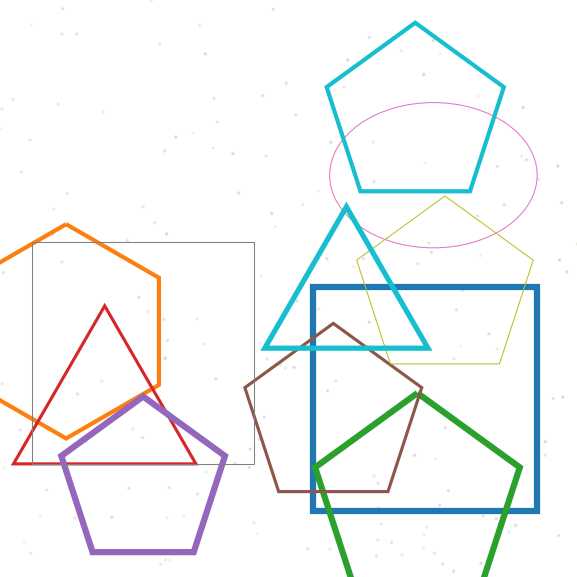[{"shape": "square", "thickness": 3, "radius": 0.97, "center": [0.736, 0.309]}, {"shape": "hexagon", "thickness": 2, "radius": 0.93, "center": [0.115, 0.425]}, {"shape": "pentagon", "thickness": 3, "radius": 0.93, "center": [0.723, 0.132]}, {"shape": "triangle", "thickness": 1.5, "radius": 0.91, "center": [0.181, 0.287]}, {"shape": "pentagon", "thickness": 3, "radius": 0.74, "center": [0.248, 0.164]}, {"shape": "pentagon", "thickness": 1.5, "radius": 0.81, "center": [0.577, 0.278]}, {"shape": "oval", "thickness": 0.5, "radius": 0.9, "center": [0.75, 0.696]}, {"shape": "square", "thickness": 0.5, "radius": 0.96, "center": [0.248, 0.388]}, {"shape": "pentagon", "thickness": 0.5, "radius": 0.8, "center": [0.77, 0.499]}, {"shape": "triangle", "thickness": 2.5, "radius": 0.82, "center": [0.6, 0.478]}, {"shape": "pentagon", "thickness": 2, "radius": 0.81, "center": [0.719, 0.798]}]